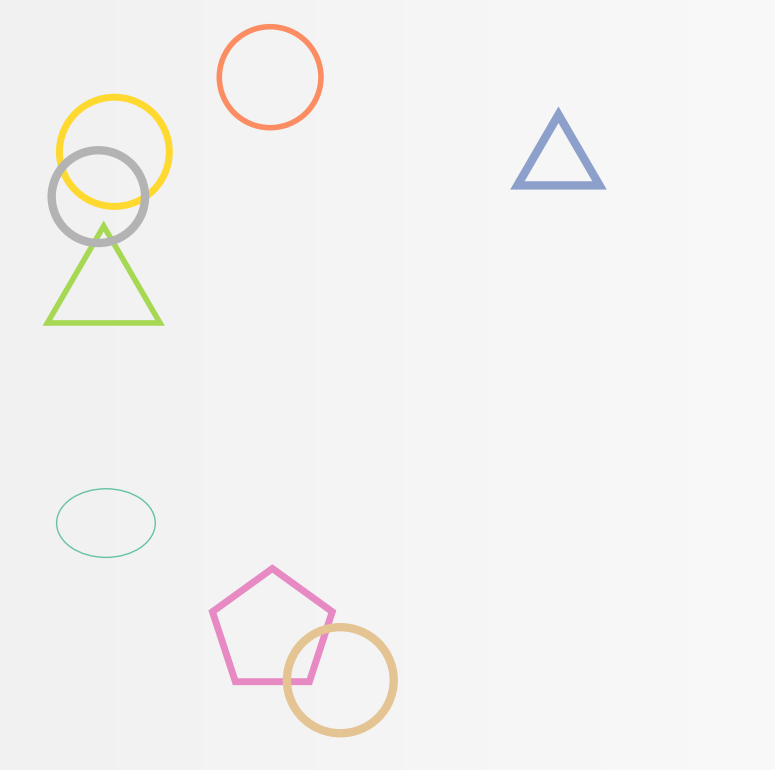[{"shape": "oval", "thickness": 0.5, "radius": 0.32, "center": [0.137, 0.321]}, {"shape": "circle", "thickness": 2, "radius": 0.33, "center": [0.349, 0.9]}, {"shape": "triangle", "thickness": 3, "radius": 0.31, "center": [0.721, 0.79]}, {"shape": "pentagon", "thickness": 2.5, "radius": 0.41, "center": [0.351, 0.18]}, {"shape": "triangle", "thickness": 2, "radius": 0.42, "center": [0.134, 0.623]}, {"shape": "circle", "thickness": 2.5, "radius": 0.35, "center": [0.148, 0.803]}, {"shape": "circle", "thickness": 3, "radius": 0.34, "center": [0.439, 0.117]}, {"shape": "circle", "thickness": 3, "radius": 0.3, "center": [0.127, 0.745]}]